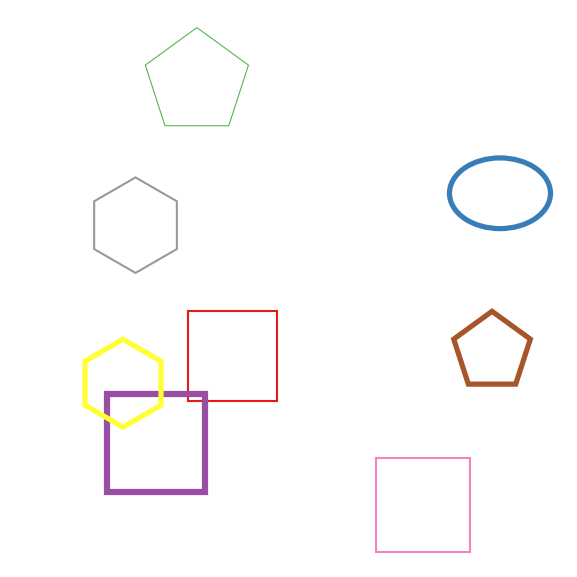[{"shape": "square", "thickness": 1, "radius": 0.39, "center": [0.403, 0.383]}, {"shape": "oval", "thickness": 2.5, "radius": 0.44, "center": [0.866, 0.664]}, {"shape": "pentagon", "thickness": 0.5, "radius": 0.47, "center": [0.341, 0.857]}, {"shape": "square", "thickness": 3, "radius": 0.42, "center": [0.271, 0.232]}, {"shape": "hexagon", "thickness": 2.5, "radius": 0.38, "center": [0.213, 0.336]}, {"shape": "pentagon", "thickness": 2.5, "radius": 0.35, "center": [0.852, 0.39]}, {"shape": "square", "thickness": 1, "radius": 0.41, "center": [0.732, 0.125]}, {"shape": "hexagon", "thickness": 1, "radius": 0.41, "center": [0.235, 0.609]}]